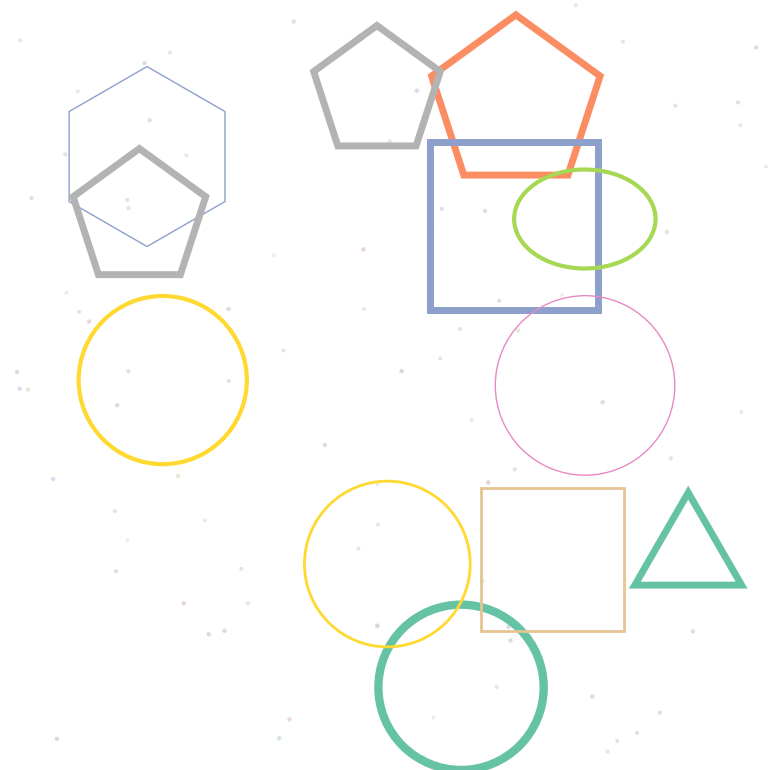[{"shape": "circle", "thickness": 3, "radius": 0.54, "center": [0.599, 0.107]}, {"shape": "triangle", "thickness": 2.5, "radius": 0.4, "center": [0.894, 0.28]}, {"shape": "pentagon", "thickness": 2.5, "radius": 0.58, "center": [0.67, 0.866]}, {"shape": "square", "thickness": 2.5, "radius": 0.55, "center": [0.668, 0.706]}, {"shape": "hexagon", "thickness": 0.5, "radius": 0.58, "center": [0.191, 0.797]}, {"shape": "circle", "thickness": 0.5, "radius": 0.58, "center": [0.76, 0.499]}, {"shape": "oval", "thickness": 1.5, "radius": 0.46, "center": [0.76, 0.716]}, {"shape": "circle", "thickness": 1, "radius": 0.54, "center": [0.503, 0.268]}, {"shape": "circle", "thickness": 1.5, "radius": 0.55, "center": [0.211, 0.506]}, {"shape": "square", "thickness": 1, "radius": 0.46, "center": [0.718, 0.273]}, {"shape": "pentagon", "thickness": 2.5, "radius": 0.43, "center": [0.49, 0.88]}, {"shape": "pentagon", "thickness": 2.5, "radius": 0.45, "center": [0.181, 0.717]}]